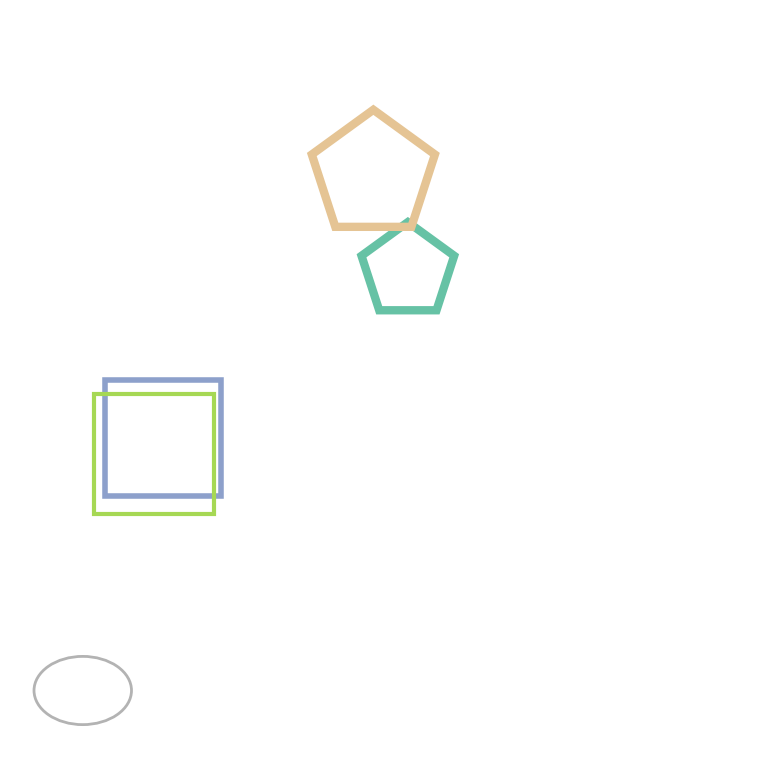[{"shape": "pentagon", "thickness": 3, "radius": 0.32, "center": [0.53, 0.648]}, {"shape": "square", "thickness": 2, "radius": 0.37, "center": [0.212, 0.431]}, {"shape": "square", "thickness": 1.5, "radius": 0.39, "center": [0.2, 0.41]}, {"shape": "pentagon", "thickness": 3, "radius": 0.42, "center": [0.485, 0.773]}, {"shape": "oval", "thickness": 1, "radius": 0.32, "center": [0.107, 0.103]}]